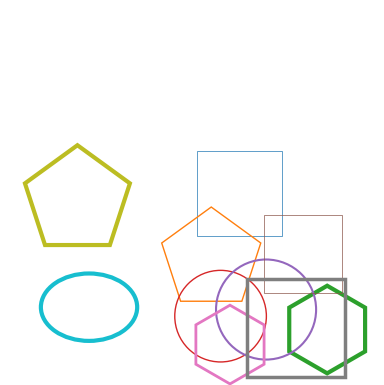[{"shape": "square", "thickness": 0.5, "radius": 0.55, "center": [0.622, 0.496]}, {"shape": "pentagon", "thickness": 1, "radius": 0.68, "center": [0.549, 0.327]}, {"shape": "hexagon", "thickness": 3, "radius": 0.57, "center": [0.85, 0.144]}, {"shape": "circle", "thickness": 1, "radius": 0.59, "center": [0.573, 0.179]}, {"shape": "circle", "thickness": 1.5, "radius": 0.65, "center": [0.691, 0.196]}, {"shape": "square", "thickness": 0.5, "radius": 0.5, "center": [0.787, 0.34]}, {"shape": "hexagon", "thickness": 2, "radius": 0.51, "center": [0.597, 0.105]}, {"shape": "square", "thickness": 2.5, "radius": 0.64, "center": [0.769, 0.148]}, {"shape": "pentagon", "thickness": 3, "radius": 0.72, "center": [0.201, 0.479]}, {"shape": "oval", "thickness": 3, "radius": 0.63, "center": [0.231, 0.202]}]